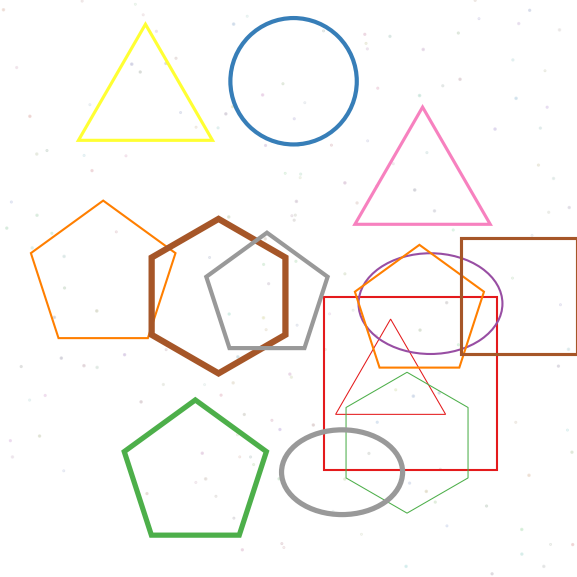[{"shape": "triangle", "thickness": 0.5, "radius": 0.55, "center": [0.676, 0.337]}, {"shape": "square", "thickness": 1, "radius": 0.75, "center": [0.711, 0.335]}, {"shape": "circle", "thickness": 2, "radius": 0.55, "center": [0.508, 0.858]}, {"shape": "pentagon", "thickness": 2.5, "radius": 0.65, "center": [0.338, 0.177]}, {"shape": "hexagon", "thickness": 0.5, "radius": 0.61, "center": [0.705, 0.233]}, {"shape": "oval", "thickness": 1, "radius": 0.62, "center": [0.745, 0.473]}, {"shape": "pentagon", "thickness": 1, "radius": 0.66, "center": [0.179, 0.52]}, {"shape": "pentagon", "thickness": 1, "radius": 0.59, "center": [0.726, 0.458]}, {"shape": "triangle", "thickness": 1.5, "radius": 0.67, "center": [0.252, 0.823]}, {"shape": "hexagon", "thickness": 3, "radius": 0.67, "center": [0.378, 0.486]}, {"shape": "square", "thickness": 1.5, "radius": 0.5, "center": [0.898, 0.486]}, {"shape": "triangle", "thickness": 1.5, "radius": 0.68, "center": [0.732, 0.678]}, {"shape": "oval", "thickness": 2.5, "radius": 0.52, "center": [0.592, 0.181]}, {"shape": "pentagon", "thickness": 2, "radius": 0.55, "center": [0.462, 0.486]}]